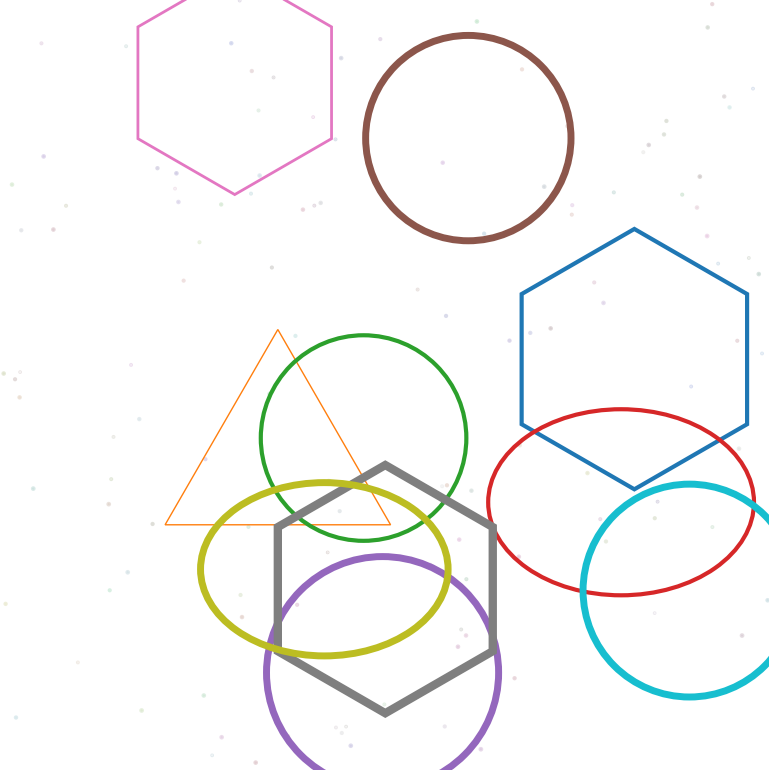[{"shape": "hexagon", "thickness": 1.5, "radius": 0.85, "center": [0.824, 0.534]}, {"shape": "triangle", "thickness": 0.5, "radius": 0.85, "center": [0.361, 0.403]}, {"shape": "circle", "thickness": 1.5, "radius": 0.67, "center": [0.472, 0.431]}, {"shape": "oval", "thickness": 1.5, "radius": 0.86, "center": [0.807, 0.348]}, {"shape": "circle", "thickness": 2.5, "radius": 0.75, "center": [0.497, 0.126]}, {"shape": "circle", "thickness": 2.5, "radius": 0.67, "center": [0.608, 0.821]}, {"shape": "hexagon", "thickness": 1, "radius": 0.73, "center": [0.305, 0.892]}, {"shape": "hexagon", "thickness": 3, "radius": 0.81, "center": [0.5, 0.235]}, {"shape": "oval", "thickness": 2.5, "radius": 0.8, "center": [0.421, 0.261]}, {"shape": "circle", "thickness": 2.5, "radius": 0.69, "center": [0.895, 0.233]}]